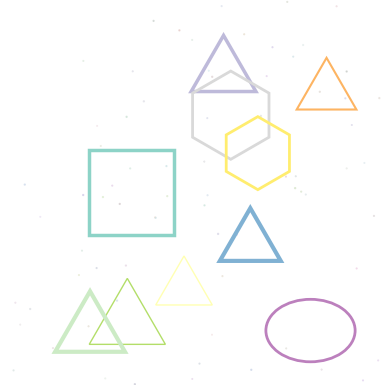[{"shape": "square", "thickness": 2.5, "radius": 0.55, "center": [0.341, 0.5]}, {"shape": "triangle", "thickness": 1, "radius": 0.42, "center": [0.478, 0.25]}, {"shape": "triangle", "thickness": 2.5, "radius": 0.49, "center": [0.581, 0.811]}, {"shape": "triangle", "thickness": 3, "radius": 0.46, "center": [0.65, 0.368]}, {"shape": "triangle", "thickness": 1.5, "radius": 0.45, "center": [0.848, 0.76]}, {"shape": "triangle", "thickness": 1, "radius": 0.57, "center": [0.331, 0.163]}, {"shape": "hexagon", "thickness": 2, "radius": 0.57, "center": [0.599, 0.701]}, {"shape": "oval", "thickness": 2, "radius": 0.58, "center": [0.807, 0.141]}, {"shape": "triangle", "thickness": 3, "radius": 0.52, "center": [0.234, 0.139]}, {"shape": "hexagon", "thickness": 2, "radius": 0.47, "center": [0.67, 0.602]}]